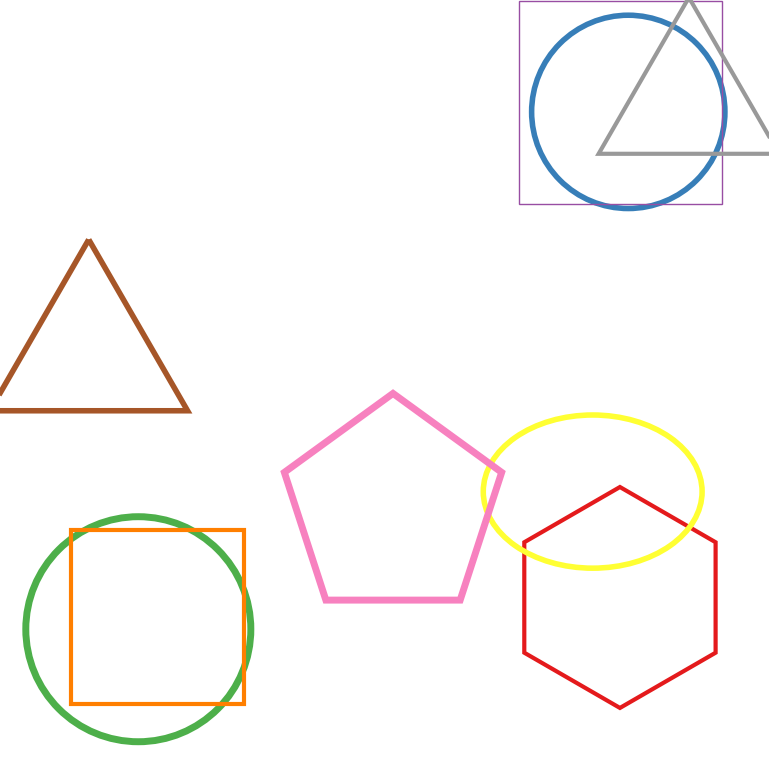[{"shape": "hexagon", "thickness": 1.5, "radius": 0.72, "center": [0.805, 0.224]}, {"shape": "circle", "thickness": 2, "radius": 0.63, "center": [0.816, 0.855]}, {"shape": "circle", "thickness": 2.5, "radius": 0.73, "center": [0.18, 0.183]}, {"shape": "square", "thickness": 0.5, "radius": 0.66, "center": [0.806, 0.867]}, {"shape": "square", "thickness": 1.5, "radius": 0.56, "center": [0.205, 0.199]}, {"shape": "oval", "thickness": 2, "radius": 0.71, "center": [0.77, 0.362]}, {"shape": "triangle", "thickness": 2, "radius": 0.74, "center": [0.115, 0.541]}, {"shape": "pentagon", "thickness": 2.5, "radius": 0.74, "center": [0.51, 0.341]}, {"shape": "triangle", "thickness": 1.5, "radius": 0.68, "center": [0.895, 0.868]}]